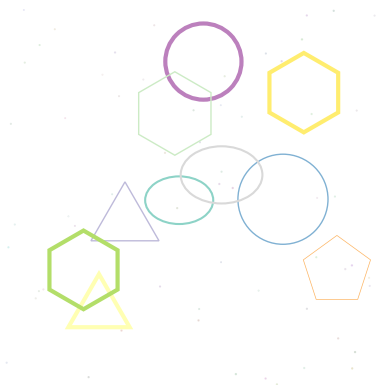[{"shape": "oval", "thickness": 1.5, "radius": 0.44, "center": [0.465, 0.48]}, {"shape": "triangle", "thickness": 3, "radius": 0.46, "center": [0.257, 0.196]}, {"shape": "triangle", "thickness": 1, "radius": 0.51, "center": [0.325, 0.426]}, {"shape": "circle", "thickness": 1, "radius": 0.58, "center": [0.735, 0.482]}, {"shape": "pentagon", "thickness": 0.5, "radius": 0.46, "center": [0.875, 0.297]}, {"shape": "hexagon", "thickness": 3, "radius": 0.51, "center": [0.217, 0.299]}, {"shape": "oval", "thickness": 1.5, "radius": 0.53, "center": [0.575, 0.546]}, {"shape": "circle", "thickness": 3, "radius": 0.49, "center": [0.528, 0.84]}, {"shape": "hexagon", "thickness": 1, "radius": 0.54, "center": [0.454, 0.705]}, {"shape": "hexagon", "thickness": 3, "radius": 0.52, "center": [0.789, 0.759]}]